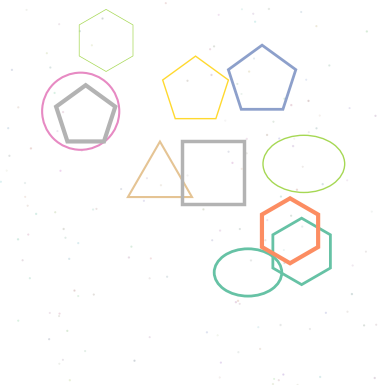[{"shape": "oval", "thickness": 2, "radius": 0.44, "center": [0.644, 0.292]}, {"shape": "hexagon", "thickness": 2, "radius": 0.43, "center": [0.783, 0.347]}, {"shape": "hexagon", "thickness": 3, "radius": 0.42, "center": [0.753, 0.401]}, {"shape": "pentagon", "thickness": 2, "radius": 0.46, "center": [0.681, 0.791]}, {"shape": "circle", "thickness": 1.5, "radius": 0.5, "center": [0.21, 0.711]}, {"shape": "hexagon", "thickness": 0.5, "radius": 0.4, "center": [0.276, 0.895]}, {"shape": "oval", "thickness": 1, "radius": 0.53, "center": [0.789, 0.574]}, {"shape": "pentagon", "thickness": 1, "radius": 0.45, "center": [0.508, 0.764]}, {"shape": "triangle", "thickness": 1.5, "radius": 0.48, "center": [0.415, 0.536]}, {"shape": "square", "thickness": 2.5, "radius": 0.4, "center": [0.553, 0.552]}, {"shape": "pentagon", "thickness": 3, "radius": 0.4, "center": [0.223, 0.698]}]